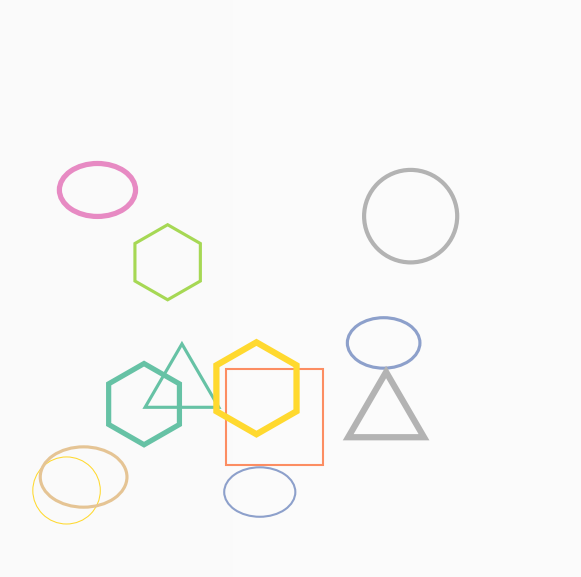[{"shape": "hexagon", "thickness": 2.5, "radius": 0.35, "center": [0.248, 0.299]}, {"shape": "triangle", "thickness": 1.5, "radius": 0.37, "center": [0.313, 0.33]}, {"shape": "square", "thickness": 1, "radius": 0.41, "center": [0.472, 0.277]}, {"shape": "oval", "thickness": 1, "radius": 0.31, "center": [0.447, 0.147]}, {"shape": "oval", "thickness": 1.5, "radius": 0.31, "center": [0.66, 0.405]}, {"shape": "oval", "thickness": 2.5, "radius": 0.33, "center": [0.168, 0.67]}, {"shape": "hexagon", "thickness": 1.5, "radius": 0.32, "center": [0.288, 0.545]}, {"shape": "hexagon", "thickness": 3, "radius": 0.4, "center": [0.441, 0.327]}, {"shape": "circle", "thickness": 0.5, "radius": 0.29, "center": [0.115, 0.15]}, {"shape": "oval", "thickness": 1.5, "radius": 0.37, "center": [0.144, 0.173]}, {"shape": "circle", "thickness": 2, "radius": 0.4, "center": [0.706, 0.625]}, {"shape": "triangle", "thickness": 3, "radius": 0.38, "center": [0.664, 0.28]}]